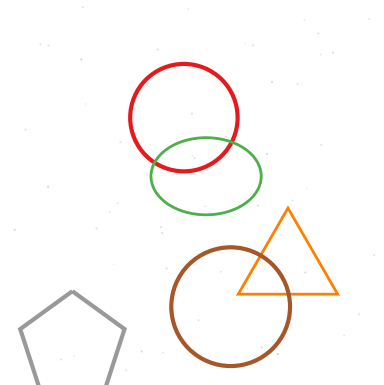[{"shape": "circle", "thickness": 3, "radius": 0.7, "center": [0.478, 0.694]}, {"shape": "oval", "thickness": 2, "radius": 0.72, "center": [0.535, 0.542]}, {"shape": "triangle", "thickness": 2, "radius": 0.75, "center": [0.748, 0.31]}, {"shape": "circle", "thickness": 3, "radius": 0.77, "center": [0.599, 0.203]}, {"shape": "pentagon", "thickness": 3, "radius": 0.71, "center": [0.188, 0.101]}]